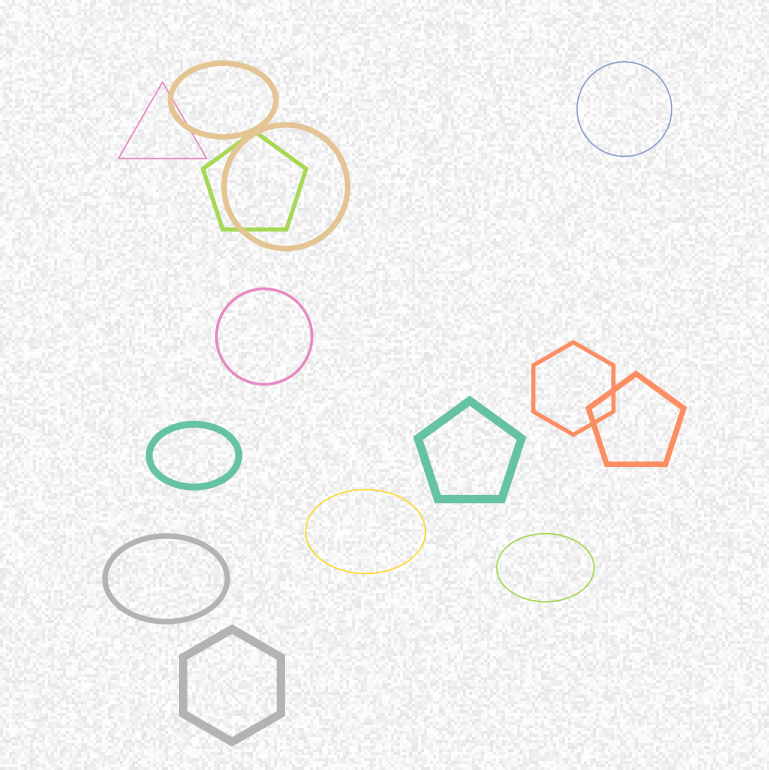[{"shape": "pentagon", "thickness": 3, "radius": 0.35, "center": [0.61, 0.409]}, {"shape": "oval", "thickness": 2.5, "radius": 0.29, "center": [0.252, 0.408]}, {"shape": "pentagon", "thickness": 2, "radius": 0.32, "center": [0.826, 0.45]}, {"shape": "hexagon", "thickness": 1.5, "radius": 0.3, "center": [0.745, 0.495]}, {"shape": "circle", "thickness": 0.5, "radius": 0.31, "center": [0.811, 0.858]}, {"shape": "circle", "thickness": 1, "radius": 0.31, "center": [0.343, 0.563]}, {"shape": "triangle", "thickness": 0.5, "radius": 0.33, "center": [0.211, 0.827]}, {"shape": "oval", "thickness": 0.5, "radius": 0.32, "center": [0.708, 0.263]}, {"shape": "pentagon", "thickness": 1.5, "radius": 0.35, "center": [0.331, 0.759]}, {"shape": "oval", "thickness": 0.5, "radius": 0.39, "center": [0.475, 0.31]}, {"shape": "oval", "thickness": 2, "radius": 0.34, "center": [0.29, 0.87]}, {"shape": "circle", "thickness": 2, "radius": 0.4, "center": [0.371, 0.758]}, {"shape": "oval", "thickness": 2, "radius": 0.4, "center": [0.216, 0.248]}, {"shape": "hexagon", "thickness": 3, "radius": 0.37, "center": [0.301, 0.11]}]